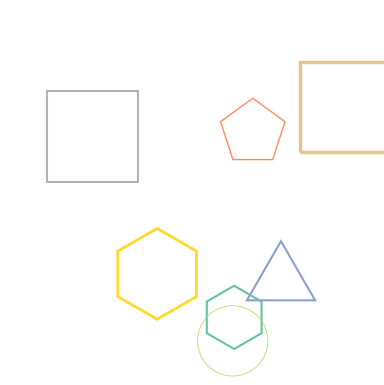[{"shape": "hexagon", "thickness": 1.5, "radius": 0.41, "center": [0.608, 0.176]}, {"shape": "pentagon", "thickness": 1, "radius": 0.44, "center": [0.657, 0.657]}, {"shape": "triangle", "thickness": 1.5, "radius": 0.51, "center": [0.73, 0.271]}, {"shape": "circle", "thickness": 0.5, "radius": 0.46, "center": [0.605, 0.115]}, {"shape": "hexagon", "thickness": 2, "radius": 0.59, "center": [0.408, 0.289]}, {"shape": "square", "thickness": 2.5, "radius": 0.58, "center": [0.896, 0.722]}, {"shape": "square", "thickness": 1.5, "radius": 0.59, "center": [0.24, 0.645]}]